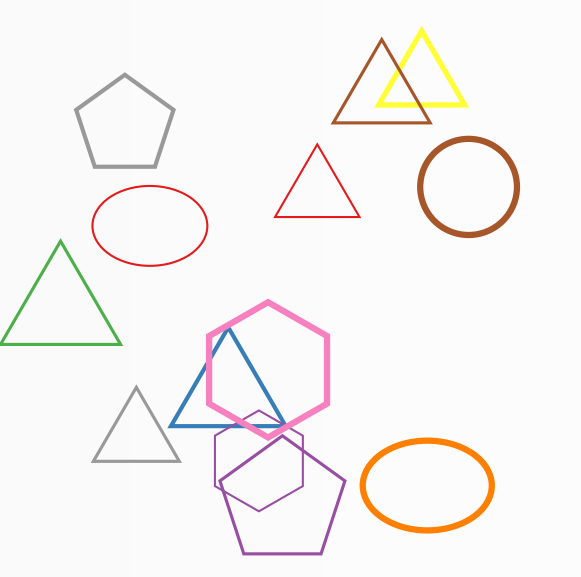[{"shape": "triangle", "thickness": 1, "radius": 0.42, "center": [0.546, 0.665]}, {"shape": "oval", "thickness": 1, "radius": 0.49, "center": [0.258, 0.608]}, {"shape": "triangle", "thickness": 2, "radius": 0.57, "center": [0.393, 0.318]}, {"shape": "triangle", "thickness": 1.5, "radius": 0.6, "center": [0.104, 0.462]}, {"shape": "pentagon", "thickness": 1.5, "radius": 0.57, "center": [0.486, 0.132]}, {"shape": "hexagon", "thickness": 1, "radius": 0.44, "center": [0.445, 0.201]}, {"shape": "oval", "thickness": 3, "radius": 0.56, "center": [0.735, 0.158]}, {"shape": "triangle", "thickness": 2.5, "radius": 0.43, "center": [0.725, 0.86]}, {"shape": "triangle", "thickness": 1.5, "radius": 0.48, "center": [0.657, 0.834]}, {"shape": "circle", "thickness": 3, "radius": 0.42, "center": [0.806, 0.675]}, {"shape": "hexagon", "thickness": 3, "radius": 0.59, "center": [0.461, 0.359]}, {"shape": "triangle", "thickness": 1.5, "radius": 0.43, "center": [0.235, 0.243]}, {"shape": "pentagon", "thickness": 2, "radius": 0.44, "center": [0.215, 0.782]}]